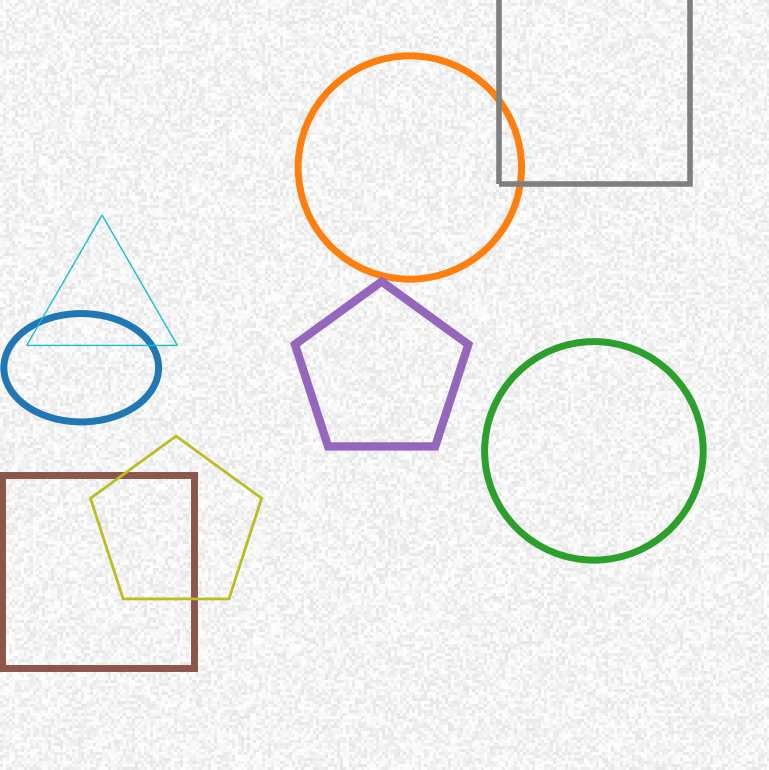[{"shape": "oval", "thickness": 2.5, "radius": 0.5, "center": [0.105, 0.522]}, {"shape": "circle", "thickness": 2.5, "radius": 0.73, "center": [0.532, 0.782]}, {"shape": "circle", "thickness": 2.5, "radius": 0.71, "center": [0.771, 0.414]}, {"shape": "pentagon", "thickness": 3, "radius": 0.59, "center": [0.496, 0.516]}, {"shape": "square", "thickness": 2.5, "radius": 0.63, "center": [0.127, 0.258]}, {"shape": "square", "thickness": 2, "radius": 0.62, "center": [0.772, 0.885]}, {"shape": "pentagon", "thickness": 1, "radius": 0.58, "center": [0.229, 0.317]}, {"shape": "triangle", "thickness": 0.5, "radius": 0.56, "center": [0.133, 0.608]}]